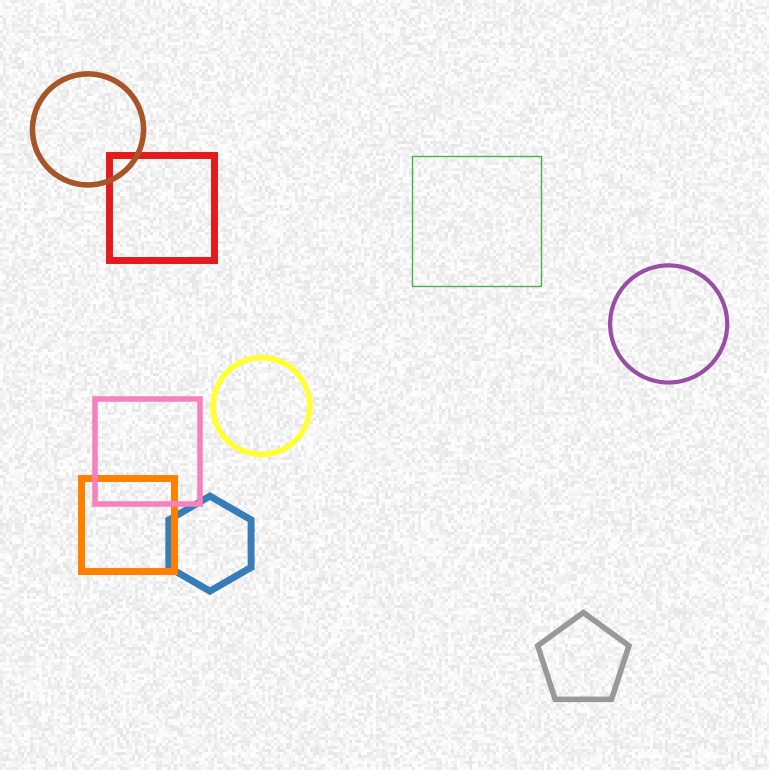[{"shape": "square", "thickness": 2.5, "radius": 0.34, "center": [0.21, 0.73]}, {"shape": "hexagon", "thickness": 2.5, "radius": 0.31, "center": [0.273, 0.294]}, {"shape": "square", "thickness": 0.5, "radius": 0.42, "center": [0.619, 0.713]}, {"shape": "circle", "thickness": 1.5, "radius": 0.38, "center": [0.868, 0.579]}, {"shape": "square", "thickness": 2.5, "radius": 0.3, "center": [0.166, 0.319]}, {"shape": "circle", "thickness": 2, "radius": 0.31, "center": [0.34, 0.473]}, {"shape": "circle", "thickness": 2, "radius": 0.36, "center": [0.114, 0.832]}, {"shape": "square", "thickness": 2, "radius": 0.34, "center": [0.191, 0.414]}, {"shape": "pentagon", "thickness": 2, "radius": 0.31, "center": [0.758, 0.142]}]